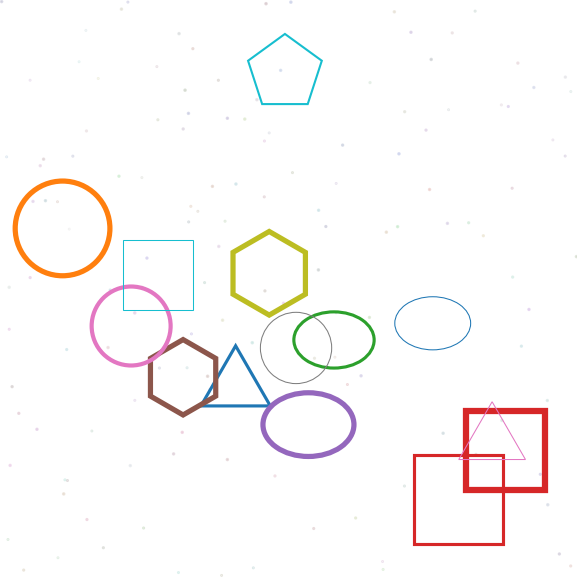[{"shape": "oval", "thickness": 0.5, "radius": 0.33, "center": [0.749, 0.439]}, {"shape": "triangle", "thickness": 1.5, "radius": 0.35, "center": [0.408, 0.331]}, {"shape": "circle", "thickness": 2.5, "radius": 0.41, "center": [0.108, 0.604]}, {"shape": "oval", "thickness": 1.5, "radius": 0.35, "center": [0.578, 0.41]}, {"shape": "square", "thickness": 3, "radius": 0.34, "center": [0.876, 0.219]}, {"shape": "square", "thickness": 1.5, "radius": 0.39, "center": [0.794, 0.134]}, {"shape": "oval", "thickness": 2.5, "radius": 0.39, "center": [0.534, 0.264]}, {"shape": "hexagon", "thickness": 2.5, "radius": 0.33, "center": [0.317, 0.346]}, {"shape": "triangle", "thickness": 0.5, "radius": 0.33, "center": [0.852, 0.237]}, {"shape": "circle", "thickness": 2, "radius": 0.34, "center": [0.227, 0.435]}, {"shape": "circle", "thickness": 0.5, "radius": 0.31, "center": [0.513, 0.397]}, {"shape": "hexagon", "thickness": 2.5, "radius": 0.36, "center": [0.466, 0.526]}, {"shape": "pentagon", "thickness": 1, "radius": 0.34, "center": [0.493, 0.873]}, {"shape": "square", "thickness": 0.5, "radius": 0.3, "center": [0.274, 0.523]}]